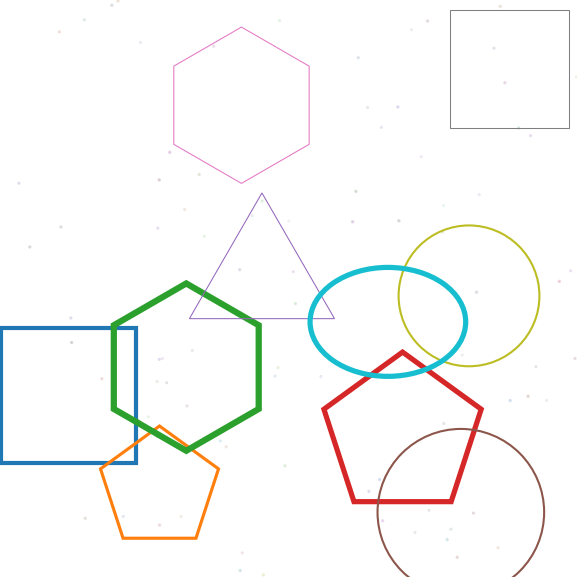[{"shape": "square", "thickness": 2, "radius": 0.58, "center": [0.118, 0.314]}, {"shape": "pentagon", "thickness": 1.5, "radius": 0.54, "center": [0.276, 0.154]}, {"shape": "hexagon", "thickness": 3, "radius": 0.72, "center": [0.323, 0.363]}, {"shape": "pentagon", "thickness": 2.5, "radius": 0.72, "center": [0.697, 0.246]}, {"shape": "triangle", "thickness": 0.5, "radius": 0.73, "center": [0.454, 0.52]}, {"shape": "circle", "thickness": 1, "radius": 0.72, "center": [0.798, 0.112]}, {"shape": "hexagon", "thickness": 0.5, "radius": 0.68, "center": [0.418, 0.817]}, {"shape": "square", "thickness": 0.5, "radius": 0.51, "center": [0.882, 0.879]}, {"shape": "circle", "thickness": 1, "radius": 0.61, "center": [0.812, 0.487]}, {"shape": "oval", "thickness": 2.5, "radius": 0.67, "center": [0.672, 0.442]}]